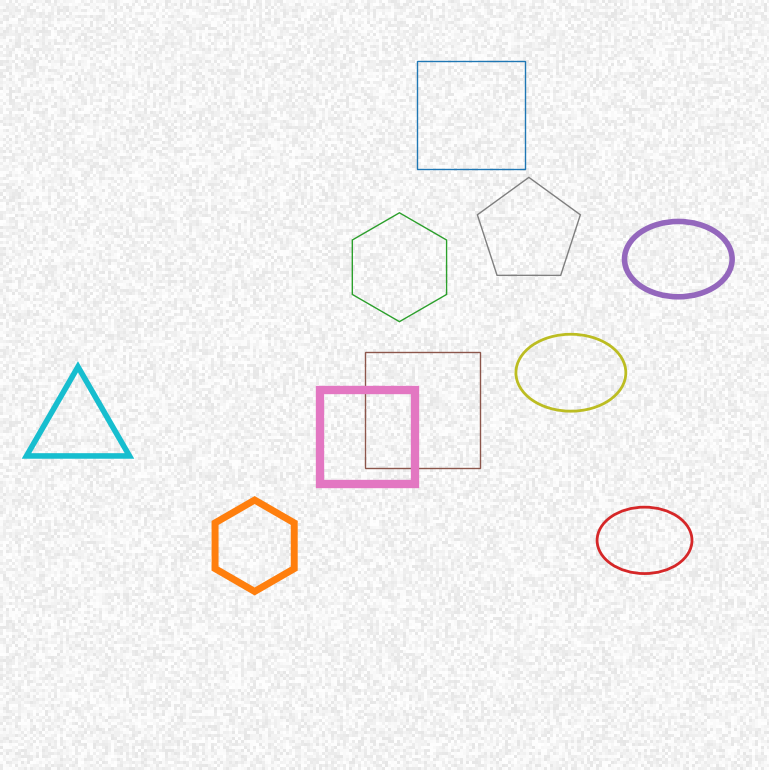[{"shape": "square", "thickness": 0.5, "radius": 0.35, "center": [0.611, 0.851]}, {"shape": "hexagon", "thickness": 2.5, "radius": 0.3, "center": [0.331, 0.291]}, {"shape": "hexagon", "thickness": 0.5, "radius": 0.35, "center": [0.519, 0.653]}, {"shape": "oval", "thickness": 1, "radius": 0.31, "center": [0.837, 0.298]}, {"shape": "oval", "thickness": 2, "radius": 0.35, "center": [0.881, 0.663]}, {"shape": "square", "thickness": 0.5, "radius": 0.38, "center": [0.549, 0.468]}, {"shape": "square", "thickness": 3, "radius": 0.31, "center": [0.477, 0.433]}, {"shape": "pentagon", "thickness": 0.5, "radius": 0.35, "center": [0.687, 0.699]}, {"shape": "oval", "thickness": 1, "radius": 0.36, "center": [0.741, 0.516]}, {"shape": "triangle", "thickness": 2, "radius": 0.39, "center": [0.101, 0.446]}]